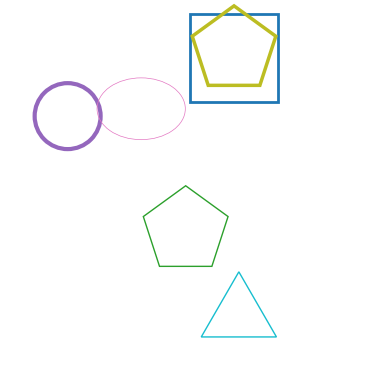[{"shape": "square", "thickness": 2, "radius": 0.57, "center": [0.608, 0.85]}, {"shape": "pentagon", "thickness": 1, "radius": 0.58, "center": [0.482, 0.402]}, {"shape": "circle", "thickness": 3, "radius": 0.43, "center": [0.176, 0.698]}, {"shape": "oval", "thickness": 0.5, "radius": 0.57, "center": [0.367, 0.717]}, {"shape": "pentagon", "thickness": 2.5, "radius": 0.57, "center": [0.608, 0.871]}, {"shape": "triangle", "thickness": 1, "radius": 0.56, "center": [0.62, 0.181]}]